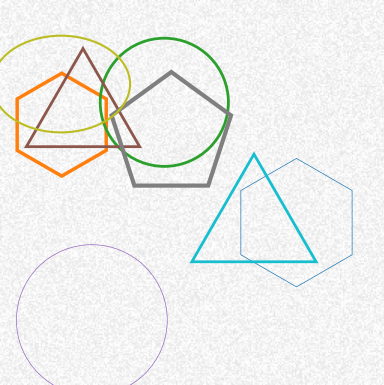[{"shape": "hexagon", "thickness": 0.5, "radius": 0.83, "center": [0.77, 0.422]}, {"shape": "hexagon", "thickness": 2.5, "radius": 0.67, "center": [0.16, 0.676]}, {"shape": "circle", "thickness": 2, "radius": 0.83, "center": [0.427, 0.734]}, {"shape": "circle", "thickness": 0.5, "radius": 0.98, "center": [0.239, 0.169]}, {"shape": "triangle", "thickness": 2, "radius": 0.85, "center": [0.216, 0.704]}, {"shape": "pentagon", "thickness": 3, "radius": 0.82, "center": [0.445, 0.65]}, {"shape": "oval", "thickness": 1.5, "radius": 0.9, "center": [0.158, 0.782]}, {"shape": "triangle", "thickness": 2, "radius": 0.93, "center": [0.66, 0.413]}]